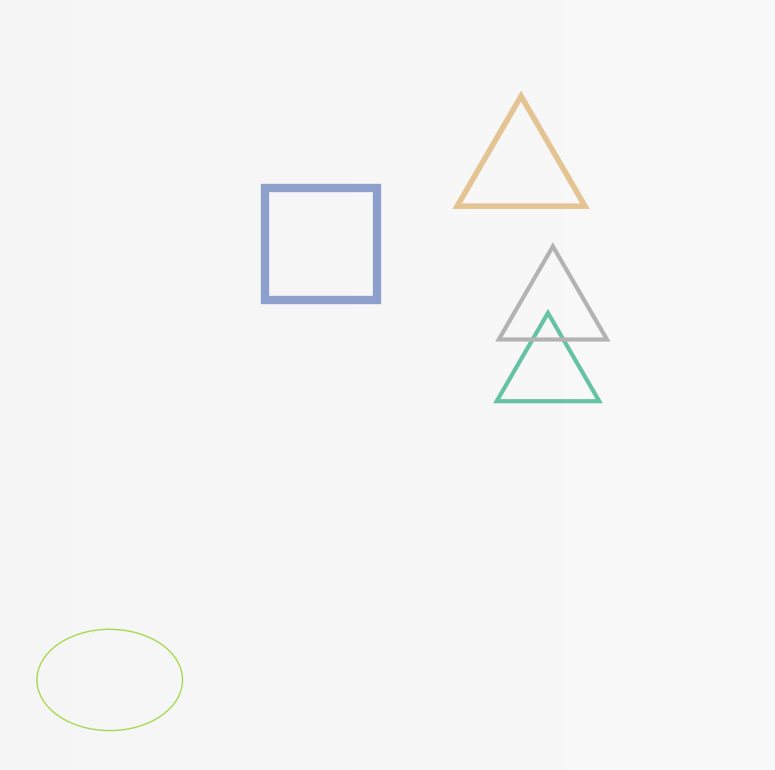[{"shape": "triangle", "thickness": 1.5, "radius": 0.38, "center": [0.707, 0.517]}, {"shape": "square", "thickness": 3, "radius": 0.36, "center": [0.414, 0.684]}, {"shape": "oval", "thickness": 0.5, "radius": 0.47, "center": [0.142, 0.117]}, {"shape": "triangle", "thickness": 2, "radius": 0.48, "center": [0.672, 0.78]}, {"shape": "triangle", "thickness": 1.5, "radius": 0.4, "center": [0.713, 0.599]}]